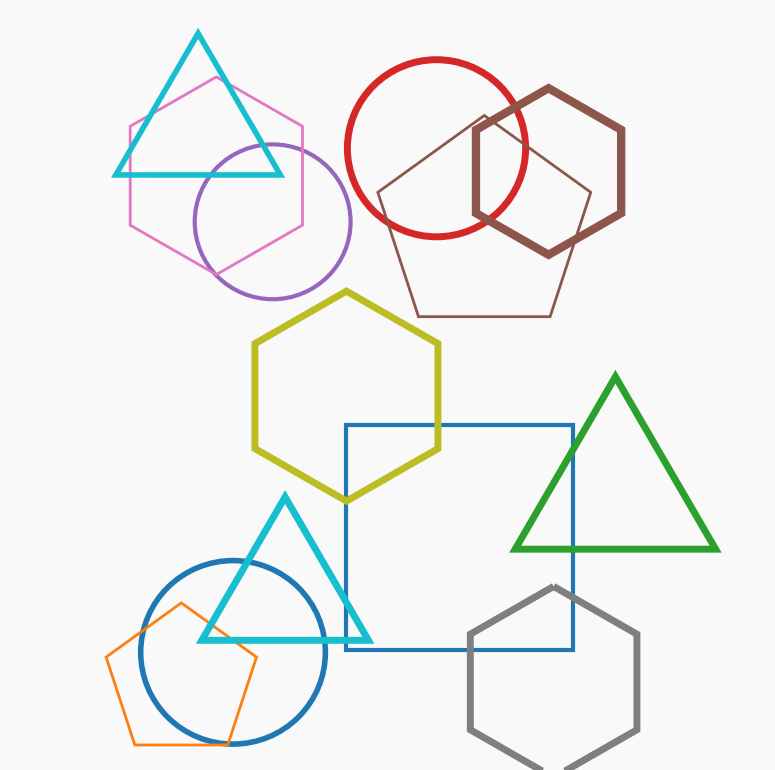[{"shape": "square", "thickness": 1.5, "radius": 0.73, "center": [0.593, 0.302]}, {"shape": "circle", "thickness": 2, "radius": 0.6, "center": [0.301, 0.153]}, {"shape": "pentagon", "thickness": 1, "radius": 0.51, "center": [0.234, 0.115]}, {"shape": "triangle", "thickness": 2.5, "radius": 0.75, "center": [0.794, 0.361]}, {"shape": "circle", "thickness": 2.5, "radius": 0.57, "center": [0.563, 0.807]}, {"shape": "circle", "thickness": 1.5, "radius": 0.5, "center": [0.352, 0.712]}, {"shape": "pentagon", "thickness": 1, "radius": 0.72, "center": [0.625, 0.706]}, {"shape": "hexagon", "thickness": 3, "radius": 0.54, "center": [0.708, 0.777]}, {"shape": "hexagon", "thickness": 1, "radius": 0.64, "center": [0.279, 0.772]}, {"shape": "hexagon", "thickness": 2.5, "radius": 0.62, "center": [0.714, 0.114]}, {"shape": "hexagon", "thickness": 2.5, "radius": 0.68, "center": [0.447, 0.486]}, {"shape": "triangle", "thickness": 2.5, "radius": 0.62, "center": [0.368, 0.23]}, {"shape": "triangle", "thickness": 2, "radius": 0.61, "center": [0.256, 0.834]}]